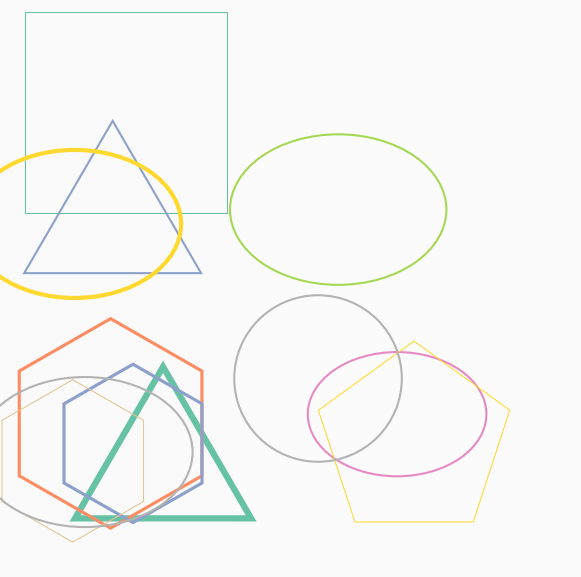[{"shape": "triangle", "thickness": 3, "radius": 0.87, "center": [0.281, 0.189]}, {"shape": "square", "thickness": 0.5, "radius": 0.87, "center": [0.217, 0.805]}, {"shape": "hexagon", "thickness": 1.5, "radius": 0.91, "center": [0.19, 0.266]}, {"shape": "hexagon", "thickness": 1.5, "radius": 0.69, "center": [0.229, 0.231]}, {"shape": "triangle", "thickness": 1, "radius": 0.88, "center": [0.194, 0.614]}, {"shape": "oval", "thickness": 1, "radius": 0.77, "center": [0.683, 0.282]}, {"shape": "oval", "thickness": 1, "radius": 0.93, "center": [0.582, 0.636]}, {"shape": "pentagon", "thickness": 0.5, "radius": 0.87, "center": [0.712, 0.235]}, {"shape": "oval", "thickness": 2, "radius": 0.92, "center": [0.128, 0.611]}, {"shape": "hexagon", "thickness": 0.5, "radius": 0.7, "center": [0.125, 0.201]}, {"shape": "oval", "thickness": 1, "radius": 0.93, "center": [0.146, 0.216]}, {"shape": "circle", "thickness": 1, "radius": 0.72, "center": [0.547, 0.344]}]